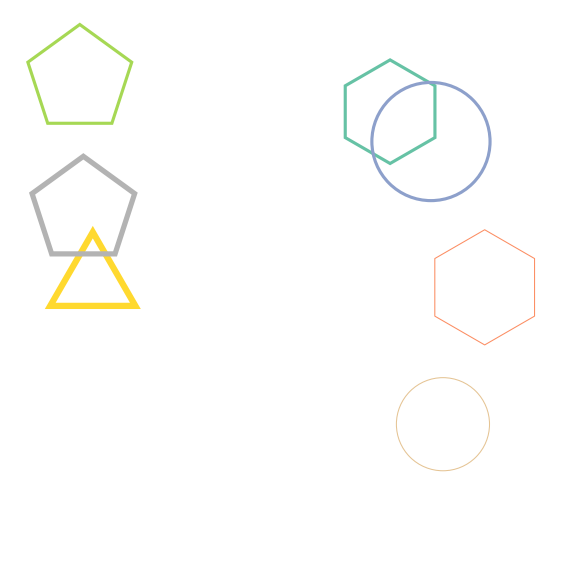[{"shape": "hexagon", "thickness": 1.5, "radius": 0.45, "center": [0.675, 0.806]}, {"shape": "hexagon", "thickness": 0.5, "radius": 0.5, "center": [0.839, 0.502]}, {"shape": "circle", "thickness": 1.5, "radius": 0.51, "center": [0.746, 0.754]}, {"shape": "pentagon", "thickness": 1.5, "radius": 0.47, "center": [0.138, 0.862]}, {"shape": "triangle", "thickness": 3, "radius": 0.43, "center": [0.161, 0.512]}, {"shape": "circle", "thickness": 0.5, "radius": 0.4, "center": [0.767, 0.265]}, {"shape": "pentagon", "thickness": 2.5, "radius": 0.47, "center": [0.144, 0.635]}]